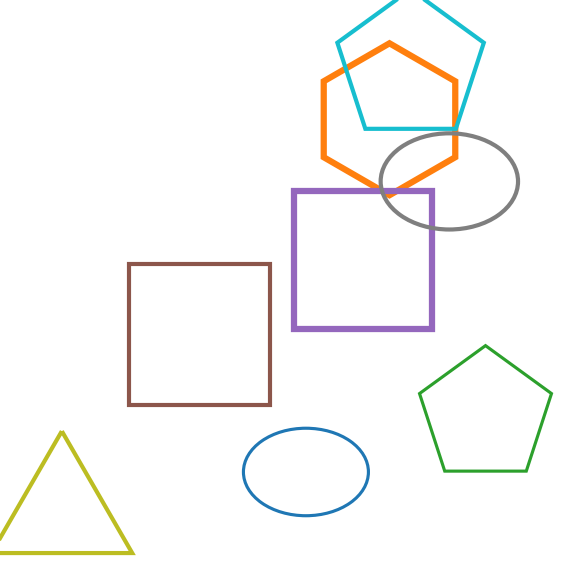[{"shape": "oval", "thickness": 1.5, "radius": 0.54, "center": [0.53, 0.182]}, {"shape": "hexagon", "thickness": 3, "radius": 0.66, "center": [0.674, 0.793]}, {"shape": "pentagon", "thickness": 1.5, "radius": 0.6, "center": [0.841, 0.281]}, {"shape": "square", "thickness": 3, "radius": 0.6, "center": [0.628, 0.549]}, {"shape": "square", "thickness": 2, "radius": 0.61, "center": [0.346, 0.42]}, {"shape": "oval", "thickness": 2, "radius": 0.59, "center": [0.778, 0.685]}, {"shape": "triangle", "thickness": 2, "radius": 0.7, "center": [0.107, 0.112]}, {"shape": "pentagon", "thickness": 2, "radius": 0.67, "center": [0.711, 0.884]}]